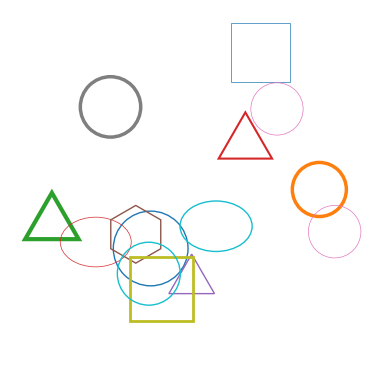[{"shape": "square", "thickness": 0.5, "radius": 0.38, "center": [0.678, 0.863]}, {"shape": "circle", "thickness": 1, "radius": 0.49, "center": [0.391, 0.355]}, {"shape": "circle", "thickness": 2.5, "radius": 0.35, "center": [0.829, 0.508]}, {"shape": "triangle", "thickness": 3, "radius": 0.4, "center": [0.135, 0.419]}, {"shape": "oval", "thickness": 0.5, "radius": 0.46, "center": [0.249, 0.371]}, {"shape": "triangle", "thickness": 1.5, "radius": 0.4, "center": [0.637, 0.628]}, {"shape": "triangle", "thickness": 1, "radius": 0.34, "center": [0.498, 0.271]}, {"shape": "hexagon", "thickness": 1, "radius": 0.37, "center": [0.353, 0.391]}, {"shape": "circle", "thickness": 0.5, "radius": 0.34, "center": [0.719, 0.717]}, {"shape": "circle", "thickness": 0.5, "radius": 0.34, "center": [0.869, 0.398]}, {"shape": "circle", "thickness": 2.5, "radius": 0.39, "center": [0.287, 0.722]}, {"shape": "square", "thickness": 2, "radius": 0.41, "center": [0.42, 0.249]}, {"shape": "circle", "thickness": 1, "radius": 0.41, "center": [0.387, 0.289]}, {"shape": "oval", "thickness": 1, "radius": 0.47, "center": [0.561, 0.412]}]